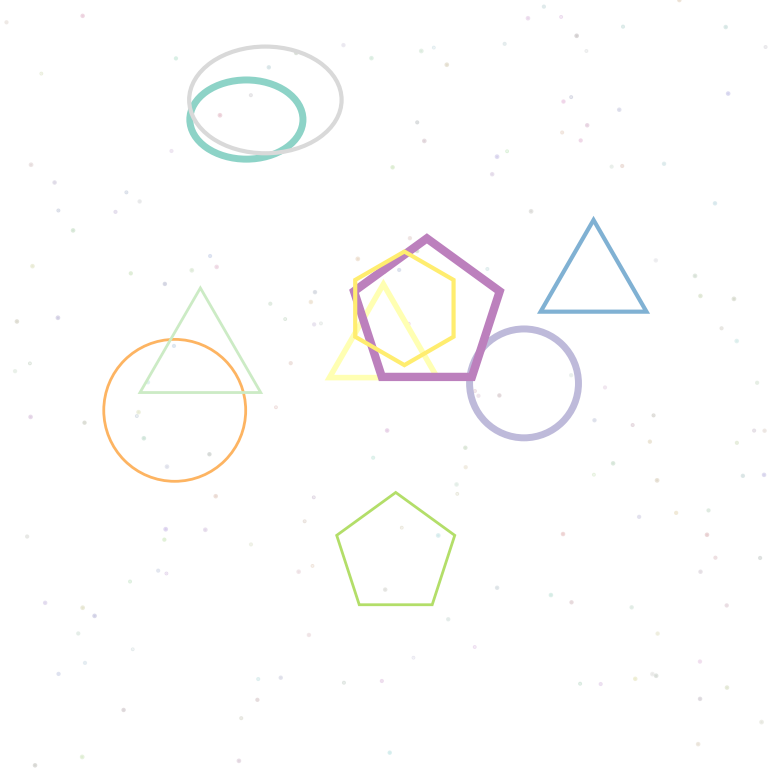[{"shape": "oval", "thickness": 2.5, "radius": 0.37, "center": [0.32, 0.845]}, {"shape": "triangle", "thickness": 2, "radius": 0.4, "center": [0.498, 0.55]}, {"shape": "circle", "thickness": 2.5, "radius": 0.35, "center": [0.681, 0.502]}, {"shape": "triangle", "thickness": 1.5, "radius": 0.4, "center": [0.771, 0.635]}, {"shape": "circle", "thickness": 1, "radius": 0.46, "center": [0.227, 0.467]}, {"shape": "pentagon", "thickness": 1, "radius": 0.4, "center": [0.514, 0.28]}, {"shape": "oval", "thickness": 1.5, "radius": 0.49, "center": [0.345, 0.87]}, {"shape": "pentagon", "thickness": 3, "radius": 0.5, "center": [0.554, 0.591]}, {"shape": "triangle", "thickness": 1, "radius": 0.45, "center": [0.26, 0.535]}, {"shape": "hexagon", "thickness": 1.5, "radius": 0.37, "center": [0.525, 0.6]}]